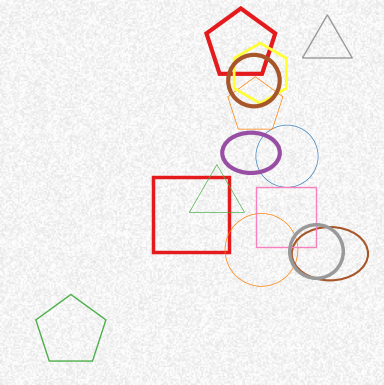[{"shape": "pentagon", "thickness": 3, "radius": 0.47, "center": [0.626, 0.884]}, {"shape": "square", "thickness": 2.5, "radius": 0.49, "center": [0.496, 0.443]}, {"shape": "circle", "thickness": 0.5, "radius": 0.4, "center": [0.745, 0.594]}, {"shape": "triangle", "thickness": 0.5, "radius": 0.41, "center": [0.563, 0.49]}, {"shape": "pentagon", "thickness": 1, "radius": 0.48, "center": [0.184, 0.14]}, {"shape": "oval", "thickness": 3, "radius": 0.37, "center": [0.652, 0.603]}, {"shape": "pentagon", "thickness": 0.5, "radius": 0.38, "center": [0.663, 0.725]}, {"shape": "circle", "thickness": 0.5, "radius": 0.47, "center": [0.679, 0.351]}, {"shape": "hexagon", "thickness": 2, "radius": 0.39, "center": [0.676, 0.81]}, {"shape": "oval", "thickness": 1.5, "radius": 0.49, "center": [0.857, 0.341]}, {"shape": "circle", "thickness": 3, "radius": 0.33, "center": [0.66, 0.791]}, {"shape": "square", "thickness": 1, "radius": 0.39, "center": [0.744, 0.436]}, {"shape": "circle", "thickness": 2.5, "radius": 0.35, "center": [0.822, 0.347]}, {"shape": "triangle", "thickness": 1, "radius": 0.37, "center": [0.85, 0.887]}]